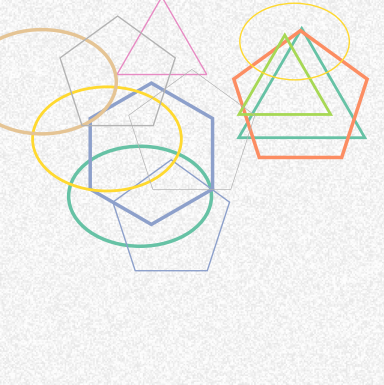[{"shape": "oval", "thickness": 2.5, "radius": 0.93, "center": [0.364, 0.49]}, {"shape": "triangle", "thickness": 2, "radius": 0.95, "center": [0.784, 0.737]}, {"shape": "pentagon", "thickness": 2.5, "radius": 0.91, "center": [0.78, 0.738]}, {"shape": "pentagon", "thickness": 1, "radius": 0.8, "center": [0.445, 0.426]}, {"shape": "hexagon", "thickness": 2.5, "radius": 0.92, "center": [0.393, 0.601]}, {"shape": "triangle", "thickness": 1, "radius": 0.67, "center": [0.42, 0.874]}, {"shape": "triangle", "thickness": 2, "radius": 0.69, "center": [0.74, 0.771]}, {"shape": "oval", "thickness": 2, "radius": 0.97, "center": [0.278, 0.639]}, {"shape": "oval", "thickness": 1, "radius": 0.71, "center": [0.765, 0.892]}, {"shape": "oval", "thickness": 2.5, "radius": 0.97, "center": [0.109, 0.788]}, {"shape": "pentagon", "thickness": 1, "radius": 0.79, "center": [0.306, 0.801]}, {"shape": "pentagon", "thickness": 0.5, "radius": 0.86, "center": [0.498, 0.647]}]